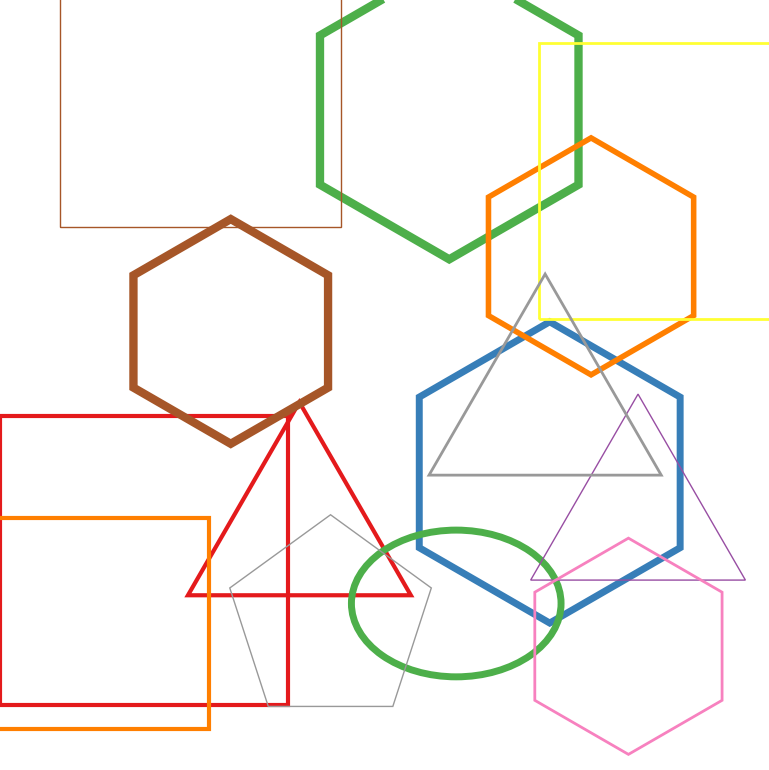[{"shape": "square", "thickness": 1.5, "radius": 0.94, "center": [0.187, 0.273]}, {"shape": "triangle", "thickness": 1.5, "radius": 0.84, "center": [0.389, 0.31]}, {"shape": "hexagon", "thickness": 2.5, "radius": 0.98, "center": [0.714, 0.386]}, {"shape": "hexagon", "thickness": 3, "radius": 0.97, "center": [0.583, 0.857]}, {"shape": "oval", "thickness": 2.5, "radius": 0.68, "center": [0.593, 0.216]}, {"shape": "triangle", "thickness": 0.5, "radius": 0.81, "center": [0.829, 0.327]}, {"shape": "square", "thickness": 1.5, "radius": 0.69, "center": [0.134, 0.19]}, {"shape": "hexagon", "thickness": 2, "radius": 0.77, "center": [0.768, 0.667]}, {"shape": "square", "thickness": 1, "radius": 0.9, "center": [0.88, 0.765]}, {"shape": "hexagon", "thickness": 3, "radius": 0.73, "center": [0.3, 0.57]}, {"shape": "square", "thickness": 0.5, "radius": 0.91, "center": [0.26, 0.887]}, {"shape": "hexagon", "thickness": 1, "radius": 0.7, "center": [0.816, 0.161]}, {"shape": "triangle", "thickness": 1, "radius": 0.87, "center": [0.708, 0.47]}, {"shape": "pentagon", "thickness": 0.5, "radius": 0.69, "center": [0.429, 0.194]}]